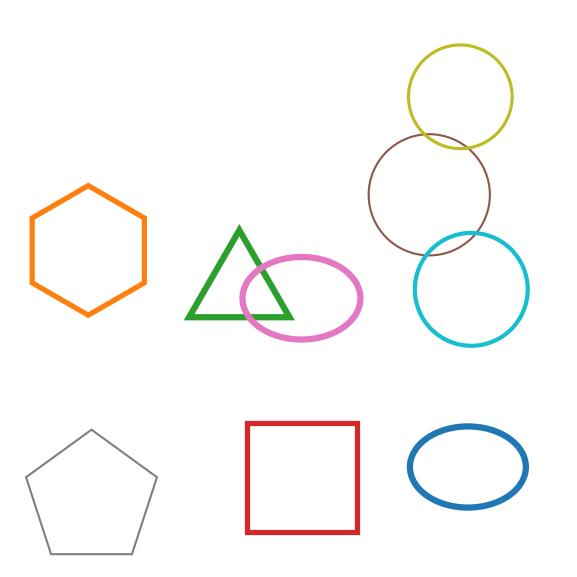[{"shape": "oval", "thickness": 3, "radius": 0.5, "center": [0.81, 0.19]}, {"shape": "hexagon", "thickness": 2.5, "radius": 0.56, "center": [0.153, 0.566]}, {"shape": "triangle", "thickness": 3, "radius": 0.5, "center": [0.414, 0.5]}, {"shape": "square", "thickness": 2.5, "radius": 0.48, "center": [0.523, 0.172]}, {"shape": "circle", "thickness": 1, "radius": 0.52, "center": [0.743, 0.662]}, {"shape": "oval", "thickness": 3, "radius": 0.51, "center": [0.522, 0.483]}, {"shape": "pentagon", "thickness": 1, "radius": 0.6, "center": [0.158, 0.136]}, {"shape": "circle", "thickness": 1.5, "radius": 0.45, "center": [0.797, 0.832]}, {"shape": "circle", "thickness": 2, "radius": 0.49, "center": [0.816, 0.498]}]